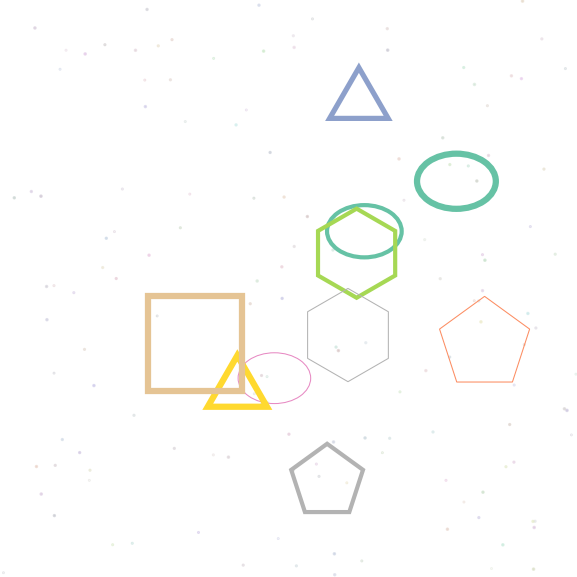[{"shape": "oval", "thickness": 2, "radius": 0.32, "center": [0.631, 0.599]}, {"shape": "oval", "thickness": 3, "radius": 0.34, "center": [0.79, 0.685]}, {"shape": "pentagon", "thickness": 0.5, "radius": 0.41, "center": [0.839, 0.404]}, {"shape": "triangle", "thickness": 2.5, "radius": 0.29, "center": [0.621, 0.823]}, {"shape": "oval", "thickness": 0.5, "radius": 0.31, "center": [0.475, 0.344]}, {"shape": "hexagon", "thickness": 2, "radius": 0.39, "center": [0.617, 0.561]}, {"shape": "triangle", "thickness": 3, "radius": 0.3, "center": [0.411, 0.324]}, {"shape": "square", "thickness": 3, "radius": 0.41, "center": [0.338, 0.404]}, {"shape": "hexagon", "thickness": 0.5, "radius": 0.4, "center": [0.603, 0.419]}, {"shape": "pentagon", "thickness": 2, "radius": 0.33, "center": [0.566, 0.165]}]